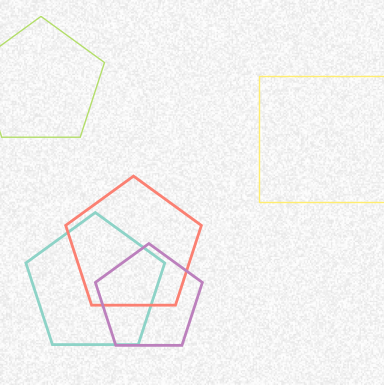[{"shape": "pentagon", "thickness": 2, "radius": 0.95, "center": [0.248, 0.258]}, {"shape": "pentagon", "thickness": 2, "radius": 0.93, "center": [0.347, 0.357]}, {"shape": "pentagon", "thickness": 1, "radius": 0.87, "center": [0.106, 0.784]}, {"shape": "pentagon", "thickness": 2, "radius": 0.73, "center": [0.387, 0.221]}, {"shape": "square", "thickness": 1, "radius": 0.82, "center": [0.836, 0.638]}]